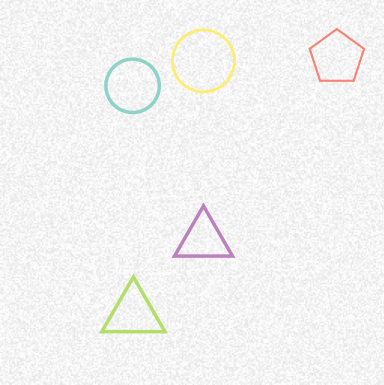[{"shape": "circle", "thickness": 2.5, "radius": 0.35, "center": [0.344, 0.777]}, {"shape": "pentagon", "thickness": 1.5, "radius": 0.37, "center": [0.875, 0.85]}, {"shape": "triangle", "thickness": 2.5, "radius": 0.47, "center": [0.347, 0.186]}, {"shape": "triangle", "thickness": 2.5, "radius": 0.43, "center": [0.529, 0.378]}, {"shape": "circle", "thickness": 2, "radius": 0.4, "center": [0.528, 0.842]}]